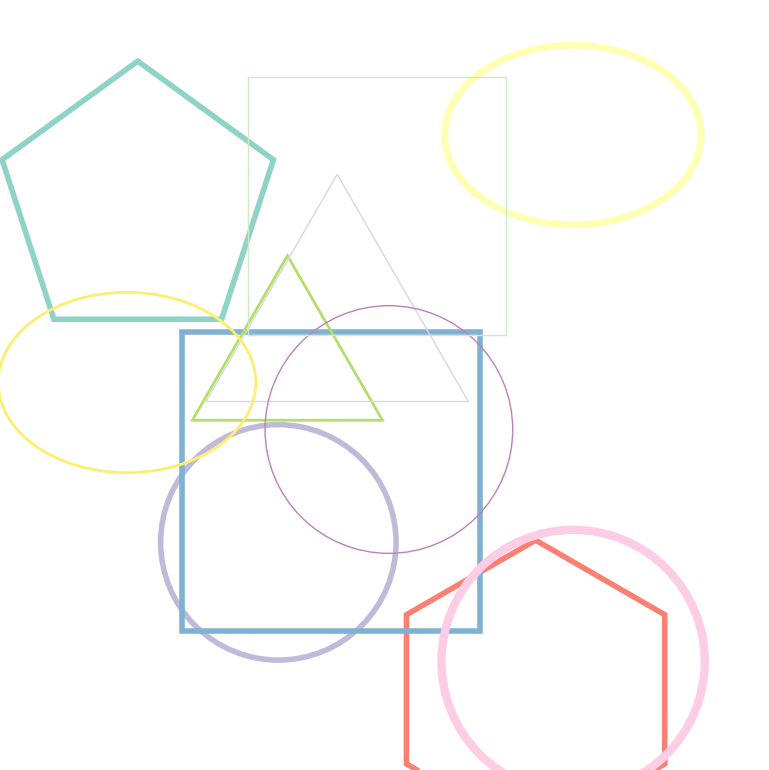[{"shape": "pentagon", "thickness": 2, "radius": 0.93, "center": [0.179, 0.735]}, {"shape": "oval", "thickness": 2.5, "radius": 0.83, "center": [0.744, 0.825]}, {"shape": "circle", "thickness": 2, "radius": 0.76, "center": [0.361, 0.296]}, {"shape": "hexagon", "thickness": 2, "radius": 0.97, "center": [0.696, 0.105]}, {"shape": "square", "thickness": 2, "radius": 0.97, "center": [0.43, 0.375]}, {"shape": "triangle", "thickness": 1, "radius": 0.71, "center": [0.373, 0.525]}, {"shape": "circle", "thickness": 3, "radius": 0.85, "center": [0.744, 0.141]}, {"shape": "triangle", "thickness": 0.5, "radius": 0.98, "center": [0.438, 0.577]}, {"shape": "circle", "thickness": 0.5, "radius": 0.8, "center": [0.505, 0.442]}, {"shape": "square", "thickness": 0.5, "radius": 0.84, "center": [0.49, 0.733]}, {"shape": "oval", "thickness": 1, "radius": 0.84, "center": [0.165, 0.503]}]